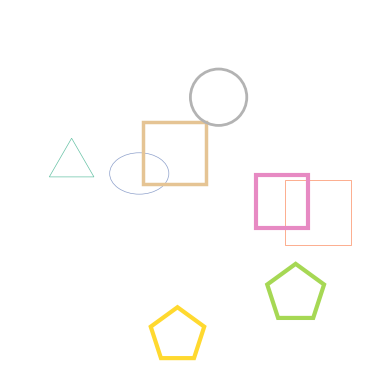[{"shape": "triangle", "thickness": 0.5, "radius": 0.33, "center": [0.186, 0.574]}, {"shape": "square", "thickness": 0.5, "radius": 0.42, "center": [0.826, 0.448]}, {"shape": "oval", "thickness": 0.5, "radius": 0.38, "center": [0.362, 0.549]}, {"shape": "square", "thickness": 3, "radius": 0.34, "center": [0.732, 0.477]}, {"shape": "pentagon", "thickness": 3, "radius": 0.39, "center": [0.768, 0.237]}, {"shape": "pentagon", "thickness": 3, "radius": 0.37, "center": [0.461, 0.129]}, {"shape": "square", "thickness": 2.5, "radius": 0.4, "center": [0.453, 0.603]}, {"shape": "circle", "thickness": 2, "radius": 0.37, "center": [0.568, 0.747]}]